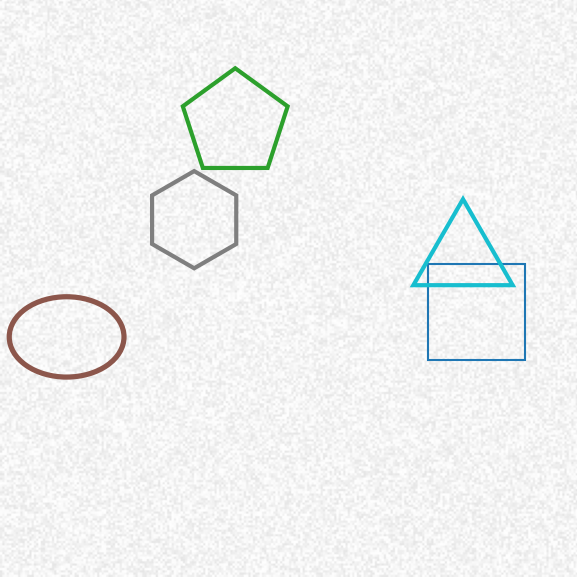[{"shape": "square", "thickness": 1, "radius": 0.42, "center": [0.825, 0.459]}, {"shape": "pentagon", "thickness": 2, "radius": 0.48, "center": [0.407, 0.786]}, {"shape": "oval", "thickness": 2.5, "radius": 0.5, "center": [0.115, 0.416]}, {"shape": "hexagon", "thickness": 2, "radius": 0.42, "center": [0.336, 0.619]}, {"shape": "triangle", "thickness": 2, "radius": 0.5, "center": [0.802, 0.555]}]